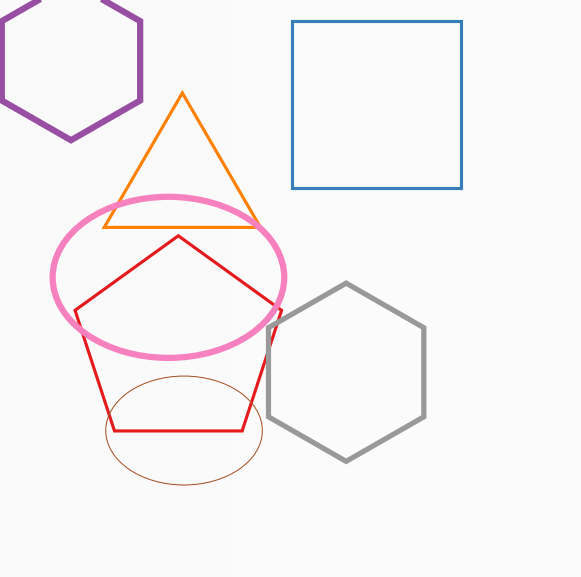[{"shape": "pentagon", "thickness": 1.5, "radius": 0.93, "center": [0.307, 0.404]}, {"shape": "square", "thickness": 1.5, "radius": 0.72, "center": [0.648, 0.818]}, {"shape": "hexagon", "thickness": 3, "radius": 0.69, "center": [0.122, 0.894]}, {"shape": "triangle", "thickness": 1.5, "radius": 0.78, "center": [0.314, 0.683]}, {"shape": "oval", "thickness": 0.5, "radius": 0.67, "center": [0.317, 0.254]}, {"shape": "oval", "thickness": 3, "radius": 1.0, "center": [0.29, 0.519]}, {"shape": "hexagon", "thickness": 2.5, "radius": 0.77, "center": [0.596, 0.355]}]